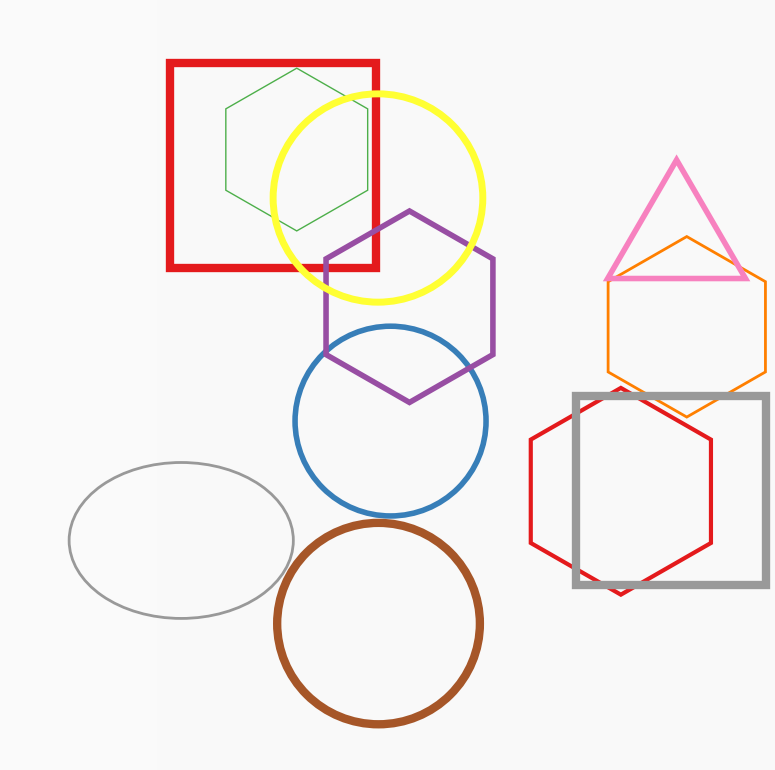[{"shape": "square", "thickness": 3, "radius": 0.67, "center": [0.352, 0.785]}, {"shape": "hexagon", "thickness": 1.5, "radius": 0.67, "center": [0.801, 0.362]}, {"shape": "circle", "thickness": 2, "radius": 0.62, "center": [0.504, 0.453]}, {"shape": "hexagon", "thickness": 0.5, "radius": 0.53, "center": [0.383, 0.806]}, {"shape": "hexagon", "thickness": 2, "radius": 0.62, "center": [0.528, 0.602]}, {"shape": "hexagon", "thickness": 1, "radius": 0.59, "center": [0.886, 0.576]}, {"shape": "circle", "thickness": 2.5, "radius": 0.68, "center": [0.488, 0.743]}, {"shape": "circle", "thickness": 3, "radius": 0.65, "center": [0.488, 0.19]}, {"shape": "triangle", "thickness": 2, "radius": 0.51, "center": [0.873, 0.69]}, {"shape": "square", "thickness": 3, "radius": 0.61, "center": [0.866, 0.363]}, {"shape": "oval", "thickness": 1, "radius": 0.72, "center": [0.234, 0.298]}]